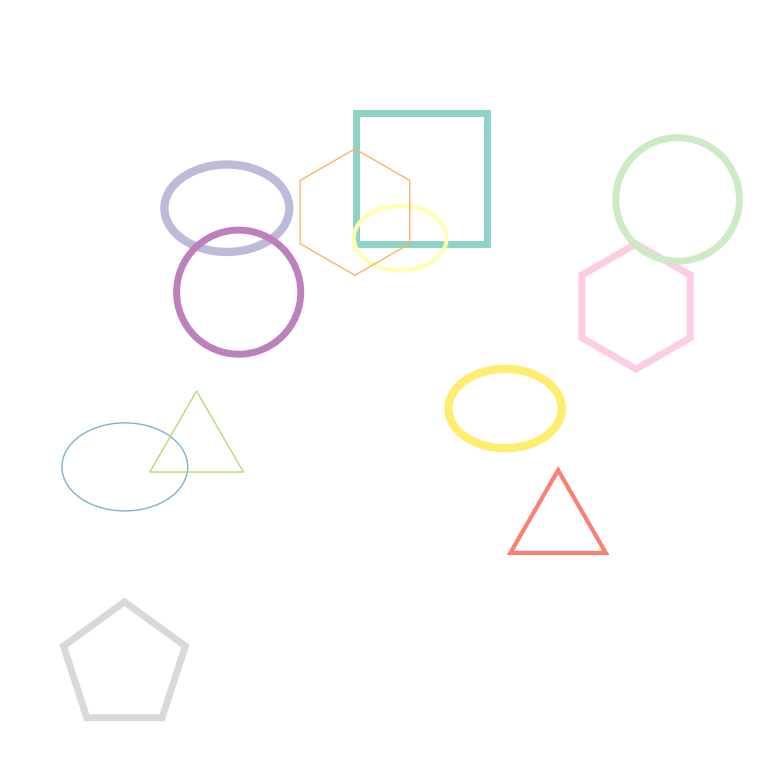[{"shape": "square", "thickness": 2.5, "radius": 0.42, "center": [0.547, 0.768]}, {"shape": "oval", "thickness": 1.5, "radius": 0.3, "center": [0.52, 0.691]}, {"shape": "oval", "thickness": 3, "radius": 0.41, "center": [0.295, 0.73]}, {"shape": "triangle", "thickness": 1.5, "radius": 0.36, "center": [0.725, 0.318]}, {"shape": "oval", "thickness": 0.5, "radius": 0.41, "center": [0.162, 0.394]}, {"shape": "hexagon", "thickness": 0.5, "radius": 0.41, "center": [0.461, 0.725]}, {"shape": "triangle", "thickness": 0.5, "radius": 0.35, "center": [0.255, 0.422]}, {"shape": "hexagon", "thickness": 2.5, "radius": 0.41, "center": [0.826, 0.602]}, {"shape": "pentagon", "thickness": 2.5, "radius": 0.42, "center": [0.162, 0.135]}, {"shape": "circle", "thickness": 2.5, "radius": 0.4, "center": [0.31, 0.621]}, {"shape": "circle", "thickness": 2.5, "radius": 0.4, "center": [0.88, 0.741]}, {"shape": "oval", "thickness": 3, "radius": 0.37, "center": [0.656, 0.469]}]